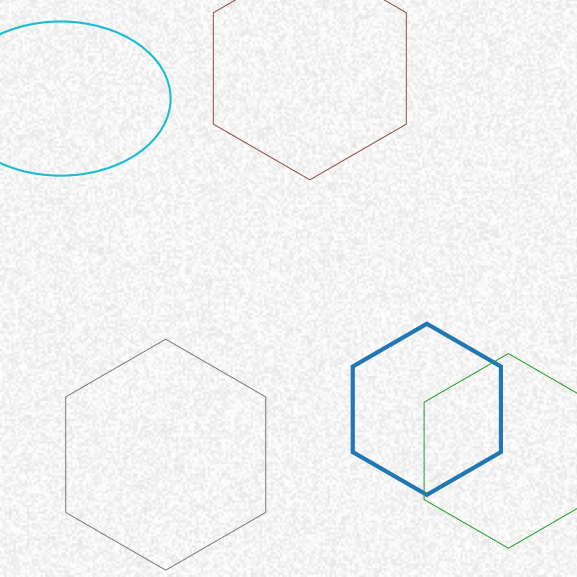[{"shape": "hexagon", "thickness": 2, "radius": 0.74, "center": [0.739, 0.29]}, {"shape": "hexagon", "thickness": 0.5, "radius": 0.84, "center": [0.88, 0.218]}, {"shape": "hexagon", "thickness": 0.5, "radius": 0.96, "center": [0.537, 0.881]}, {"shape": "hexagon", "thickness": 0.5, "radius": 1.0, "center": [0.287, 0.212]}, {"shape": "oval", "thickness": 1, "radius": 0.95, "center": [0.105, 0.828]}]